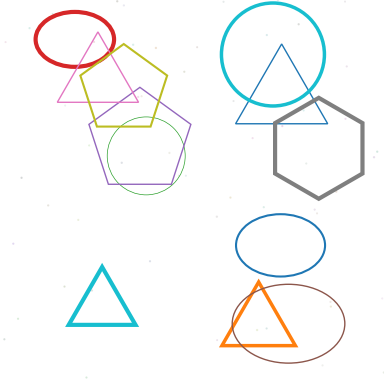[{"shape": "oval", "thickness": 1.5, "radius": 0.58, "center": [0.729, 0.363]}, {"shape": "triangle", "thickness": 1, "radius": 0.69, "center": [0.732, 0.748]}, {"shape": "triangle", "thickness": 2.5, "radius": 0.55, "center": [0.672, 0.157]}, {"shape": "circle", "thickness": 0.5, "radius": 0.51, "center": [0.38, 0.595]}, {"shape": "oval", "thickness": 3, "radius": 0.51, "center": [0.194, 0.898]}, {"shape": "pentagon", "thickness": 1, "radius": 0.7, "center": [0.363, 0.634]}, {"shape": "oval", "thickness": 1, "radius": 0.73, "center": [0.749, 0.159]}, {"shape": "triangle", "thickness": 1, "radius": 0.61, "center": [0.254, 0.795]}, {"shape": "hexagon", "thickness": 3, "radius": 0.66, "center": [0.828, 0.615]}, {"shape": "pentagon", "thickness": 1.5, "radius": 0.59, "center": [0.321, 0.767]}, {"shape": "circle", "thickness": 2.5, "radius": 0.67, "center": [0.709, 0.858]}, {"shape": "triangle", "thickness": 3, "radius": 0.5, "center": [0.265, 0.206]}]